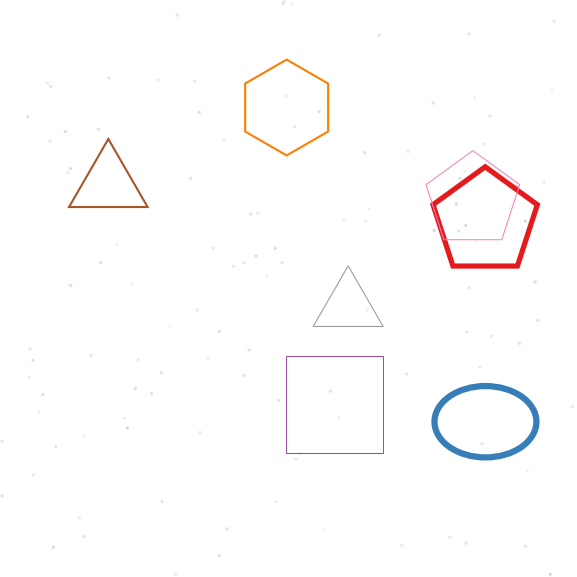[{"shape": "pentagon", "thickness": 2.5, "radius": 0.47, "center": [0.84, 0.615]}, {"shape": "oval", "thickness": 3, "radius": 0.44, "center": [0.841, 0.269]}, {"shape": "square", "thickness": 0.5, "radius": 0.42, "center": [0.579, 0.299]}, {"shape": "hexagon", "thickness": 1, "radius": 0.41, "center": [0.496, 0.813]}, {"shape": "triangle", "thickness": 1, "radius": 0.39, "center": [0.188, 0.68]}, {"shape": "pentagon", "thickness": 0.5, "radius": 0.43, "center": [0.819, 0.653]}, {"shape": "triangle", "thickness": 0.5, "radius": 0.35, "center": [0.603, 0.469]}]